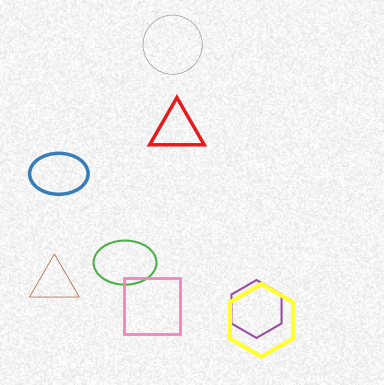[{"shape": "triangle", "thickness": 2.5, "radius": 0.41, "center": [0.46, 0.665]}, {"shape": "oval", "thickness": 2.5, "radius": 0.38, "center": [0.153, 0.549]}, {"shape": "oval", "thickness": 1.5, "radius": 0.41, "center": [0.325, 0.318]}, {"shape": "hexagon", "thickness": 1.5, "radius": 0.38, "center": [0.666, 0.197]}, {"shape": "hexagon", "thickness": 3, "radius": 0.47, "center": [0.679, 0.168]}, {"shape": "triangle", "thickness": 0.5, "radius": 0.37, "center": [0.141, 0.266]}, {"shape": "square", "thickness": 2, "radius": 0.36, "center": [0.395, 0.205]}, {"shape": "circle", "thickness": 0.5, "radius": 0.38, "center": [0.448, 0.884]}]